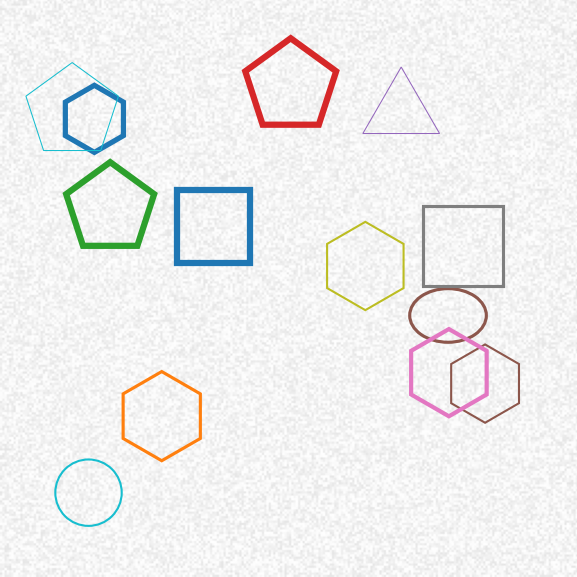[{"shape": "hexagon", "thickness": 2.5, "radius": 0.29, "center": [0.163, 0.793]}, {"shape": "square", "thickness": 3, "radius": 0.31, "center": [0.369, 0.607]}, {"shape": "hexagon", "thickness": 1.5, "radius": 0.39, "center": [0.28, 0.279]}, {"shape": "pentagon", "thickness": 3, "radius": 0.4, "center": [0.191, 0.638]}, {"shape": "pentagon", "thickness": 3, "radius": 0.41, "center": [0.503, 0.85]}, {"shape": "triangle", "thickness": 0.5, "radius": 0.38, "center": [0.695, 0.806]}, {"shape": "oval", "thickness": 1.5, "radius": 0.33, "center": [0.776, 0.453]}, {"shape": "hexagon", "thickness": 1, "radius": 0.34, "center": [0.84, 0.335]}, {"shape": "hexagon", "thickness": 2, "radius": 0.38, "center": [0.777, 0.354]}, {"shape": "square", "thickness": 1.5, "radius": 0.35, "center": [0.802, 0.574]}, {"shape": "hexagon", "thickness": 1, "radius": 0.38, "center": [0.633, 0.539]}, {"shape": "circle", "thickness": 1, "radius": 0.29, "center": [0.153, 0.146]}, {"shape": "pentagon", "thickness": 0.5, "radius": 0.42, "center": [0.125, 0.807]}]